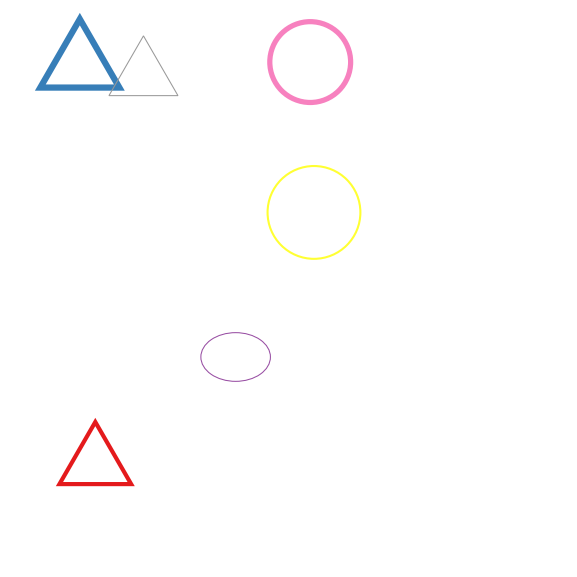[{"shape": "triangle", "thickness": 2, "radius": 0.36, "center": [0.165, 0.197]}, {"shape": "triangle", "thickness": 3, "radius": 0.4, "center": [0.138, 0.887]}, {"shape": "oval", "thickness": 0.5, "radius": 0.3, "center": [0.408, 0.381]}, {"shape": "circle", "thickness": 1, "radius": 0.4, "center": [0.544, 0.631]}, {"shape": "circle", "thickness": 2.5, "radius": 0.35, "center": [0.537, 0.892]}, {"shape": "triangle", "thickness": 0.5, "radius": 0.34, "center": [0.248, 0.868]}]